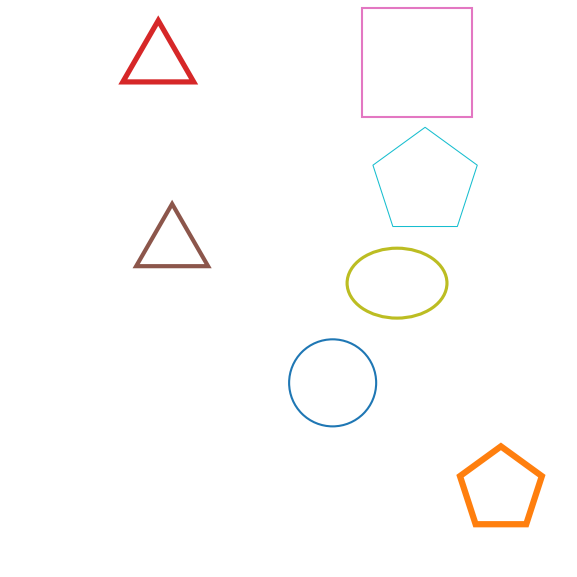[{"shape": "circle", "thickness": 1, "radius": 0.38, "center": [0.576, 0.336]}, {"shape": "pentagon", "thickness": 3, "radius": 0.37, "center": [0.867, 0.152]}, {"shape": "triangle", "thickness": 2.5, "radius": 0.35, "center": [0.274, 0.893]}, {"shape": "triangle", "thickness": 2, "radius": 0.36, "center": [0.298, 0.574]}, {"shape": "square", "thickness": 1, "radius": 0.47, "center": [0.722, 0.89]}, {"shape": "oval", "thickness": 1.5, "radius": 0.43, "center": [0.688, 0.509]}, {"shape": "pentagon", "thickness": 0.5, "radius": 0.47, "center": [0.736, 0.684]}]